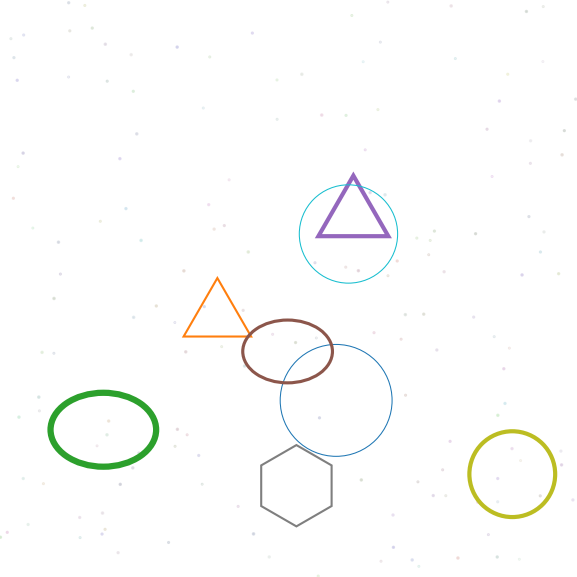[{"shape": "circle", "thickness": 0.5, "radius": 0.48, "center": [0.582, 0.306]}, {"shape": "triangle", "thickness": 1, "radius": 0.34, "center": [0.376, 0.45]}, {"shape": "oval", "thickness": 3, "radius": 0.46, "center": [0.179, 0.255]}, {"shape": "triangle", "thickness": 2, "radius": 0.35, "center": [0.612, 0.625]}, {"shape": "oval", "thickness": 1.5, "radius": 0.39, "center": [0.498, 0.391]}, {"shape": "hexagon", "thickness": 1, "radius": 0.35, "center": [0.513, 0.158]}, {"shape": "circle", "thickness": 2, "radius": 0.37, "center": [0.887, 0.178]}, {"shape": "circle", "thickness": 0.5, "radius": 0.43, "center": [0.603, 0.594]}]